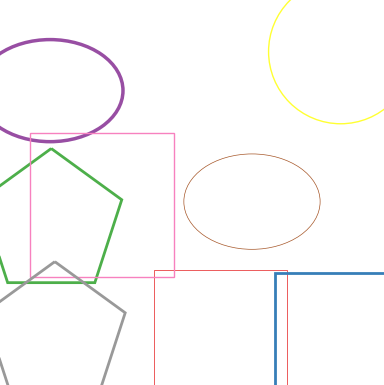[{"shape": "square", "thickness": 0.5, "radius": 0.86, "center": [0.574, 0.126]}, {"shape": "square", "thickness": 2, "radius": 0.83, "center": [0.88, 0.126]}, {"shape": "pentagon", "thickness": 2, "radius": 0.96, "center": [0.133, 0.422]}, {"shape": "oval", "thickness": 2.5, "radius": 0.95, "center": [0.13, 0.765]}, {"shape": "circle", "thickness": 1, "radius": 0.94, "center": [0.885, 0.866]}, {"shape": "oval", "thickness": 0.5, "radius": 0.88, "center": [0.655, 0.476]}, {"shape": "square", "thickness": 1, "radius": 0.93, "center": [0.265, 0.468]}, {"shape": "pentagon", "thickness": 2, "radius": 0.96, "center": [0.142, 0.128]}]